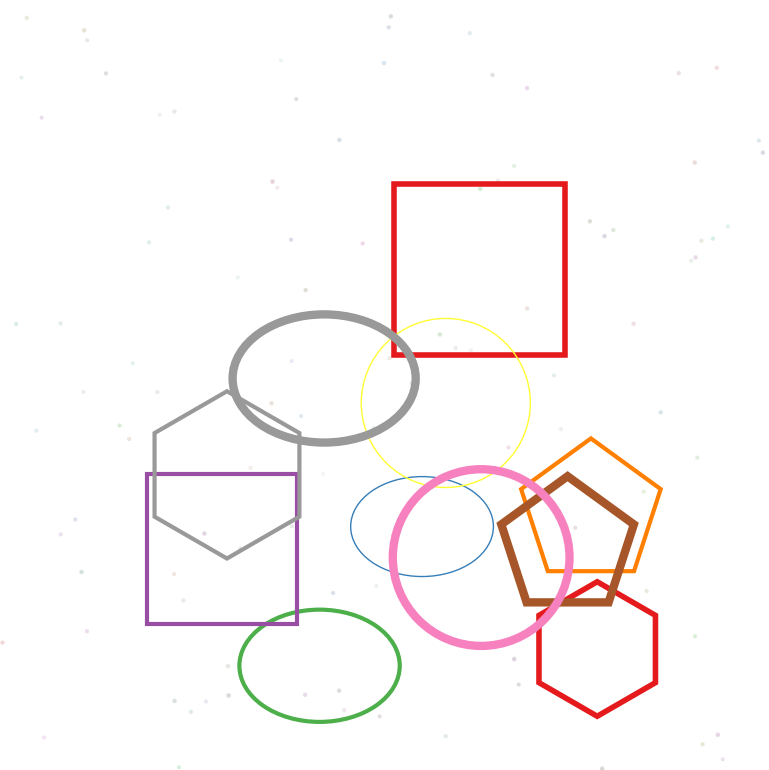[{"shape": "square", "thickness": 2, "radius": 0.56, "center": [0.623, 0.65]}, {"shape": "hexagon", "thickness": 2, "radius": 0.44, "center": [0.776, 0.157]}, {"shape": "oval", "thickness": 0.5, "radius": 0.46, "center": [0.548, 0.316]}, {"shape": "oval", "thickness": 1.5, "radius": 0.52, "center": [0.415, 0.135]}, {"shape": "square", "thickness": 1.5, "radius": 0.49, "center": [0.288, 0.287]}, {"shape": "pentagon", "thickness": 1.5, "radius": 0.48, "center": [0.767, 0.335]}, {"shape": "circle", "thickness": 0.5, "radius": 0.55, "center": [0.579, 0.477]}, {"shape": "pentagon", "thickness": 3, "radius": 0.45, "center": [0.737, 0.291]}, {"shape": "circle", "thickness": 3, "radius": 0.57, "center": [0.625, 0.276]}, {"shape": "oval", "thickness": 3, "radius": 0.59, "center": [0.421, 0.508]}, {"shape": "hexagon", "thickness": 1.5, "radius": 0.54, "center": [0.295, 0.383]}]